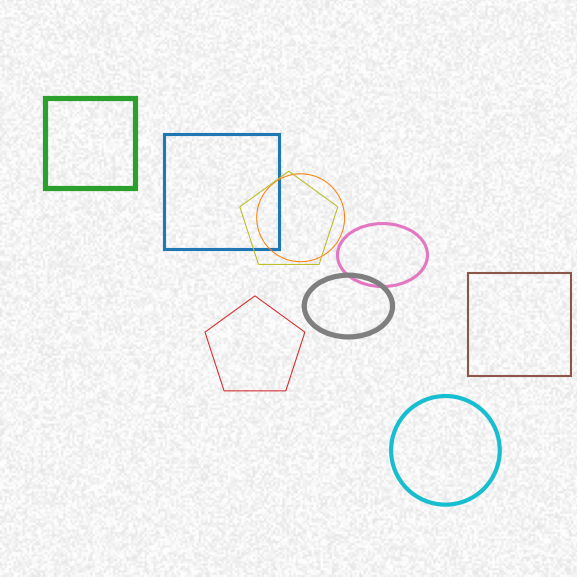[{"shape": "square", "thickness": 1.5, "radius": 0.5, "center": [0.384, 0.668]}, {"shape": "circle", "thickness": 0.5, "radius": 0.38, "center": [0.521, 0.622]}, {"shape": "square", "thickness": 2.5, "radius": 0.39, "center": [0.155, 0.752]}, {"shape": "pentagon", "thickness": 0.5, "radius": 0.45, "center": [0.441, 0.396]}, {"shape": "square", "thickness": 1, "radius": 0.45, "center": [0.899, 0.437]}, {"shape": "oval", "thickness": 1.5, "radius": 0.39, "center": [0.662, 0.557]}, {"shape": "oval", "thickness": 2.5, "radius": 0.38, "center": [0.603, 0.469]}, {"shape": "pentagon", "thickness": 0.5, "radius": 0.45, "center": [0.5, 0.613]}, {"shape": "circle", "thickness": 2, "radius": 0.47, "center": [0.771, 0.219]}]